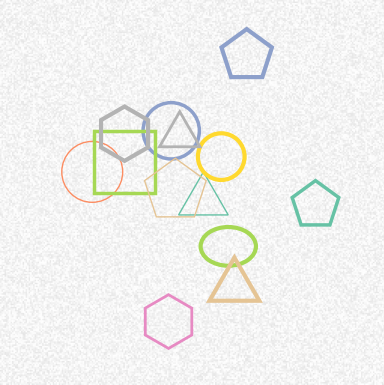[{"shape": "pentagon", "thickness": 2.5, "radius": 0.32, "center": [0.82, 0.467]}, {"shape": "triangle", "thickness": 1, "radius": 0.37, "center": [0.528, 0.479]}, {"shape": "circle", "thickness": 1, "radius": 0.4, "center": [0.24, 0.554]}, {"shape": "circle", "thickness": 2.5, "radius": 0.37, "center": [0.445, 0.66]}, {"shape": "pentagon", "thickness": 3, "radius": 0.34, "center": [0.641, 0.856]}, {"shape": "hexagon", "thickness": 2, "radius": 0.35, "center": [0.438, 0.165]}, {"shape": "square", "thickness": 2.5, "radius": 0.4, "center": [0.324, 0.579]}, {"shape": "oval", "thickness": 3, "radius": 0.36, "center": [0.593, 0.36]}, {"shape": "circle", "thickness": 3, "radius": 0.3, "center": [0.575, 0.593]}, {"shape": "pentagon", "thickness": 1, "radius": 0.42, "center": [0.455, 0.505]}, {"shape": "triangle", "thickness": 3, "radius": 0.37, "center": [0.609, 0.256]}, {"shape": "triangle", "thickness": 2, "radius": 0.3, "center": [0.467, 0.649]}, {"shape": "hexagon", "thickness": 3, "radius": 0.35, "center": [0.323, 0.653]}]